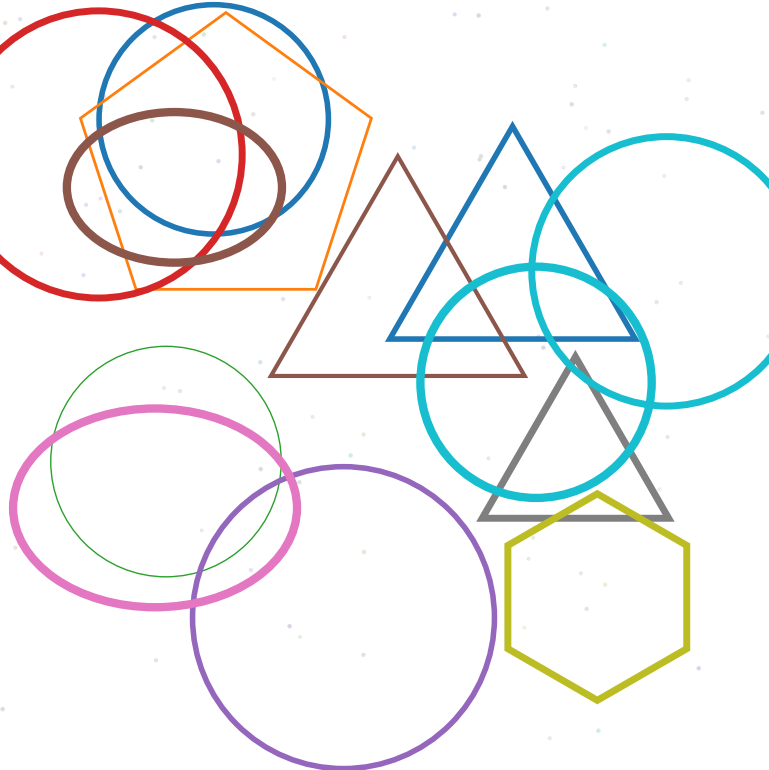[{"shape": "circle", "thickness": 2, "radius": 0.74, "center": [0.278, 0.845]}, {"shape": "triangle", "thickness": 2, "radius": 0.92, "center": [0.666, 0.652]}, {"shape": "pentagon", "thickness": 1, "radius": 0.99, "center": [0.293, 0.785]}, {"shape": "circle", "thickness": 0.5, "radius": 0.75, "center": [0.216, 0.401]}, {"shape": "circle", "thickness": 2.5, "radius": 0.93, "center": [0.128, 0.799]}, {"shape": "circle", "thickness": 2, "radius": 0.98, "center": [0.446, 0.198]}, {"shape": "oval", "thickness": 3, "radius": 0.7, "center": [0.227, 0.757]}, {"shape": "triangle", "thickness": 1.5, "radius": 0.95, "center": [0.517, 0.607]}, {"shape": "oval", "thickness": 3, "radius": 0.92, "center": [0.201, 0.34]}, {"shape": "triangle", "thickness": 2.5, "radius": 0.7, "center": [0.747, 0.397]}, {"shape": "hexagon", "thickness": 2.5, "radius": 0.67, "center": [0.776, 0.225]}, {"shape": "circle", "thickness": 3, "radius": 0.75, "center": [0.696, 0.504]}, {"shape": "circle", "thickness": 2.5, "radius": 0.87, "center": [0.866, 0.648]}]